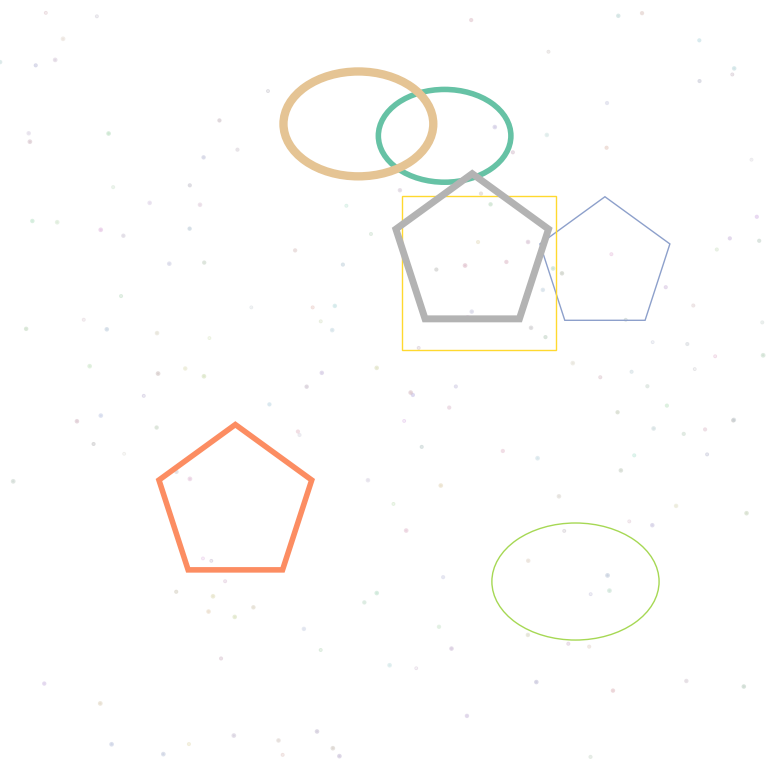[{"shape": "oval", "thickness": 2, "radius": 0.43, "center": [0.577, 0.824]}, {"shape": "pentagon", "thickness": 2, "radius": 0.52, "center": [0.306, 0.344]}, {"shape": "pentagon", "thickness": 0.5, "radius": 0.44, "center": [0.786, 0.656]}, {"shape": "oval", "thickness": 0.5, "radius": 0.54, "center": [0.747, 0.245]}, {"shape": "square", "thickness": 0.5, "radius": 0.5, "center": [0.622, 0.645]}, {"shape": "oval", "thickness": 3, "radius": 0.49, "center": [0.465, 0.839]}, {"shape": "pentagon", "thickness": 2.5, "radius": 0.52, "center": [0.613, 0.67]}]